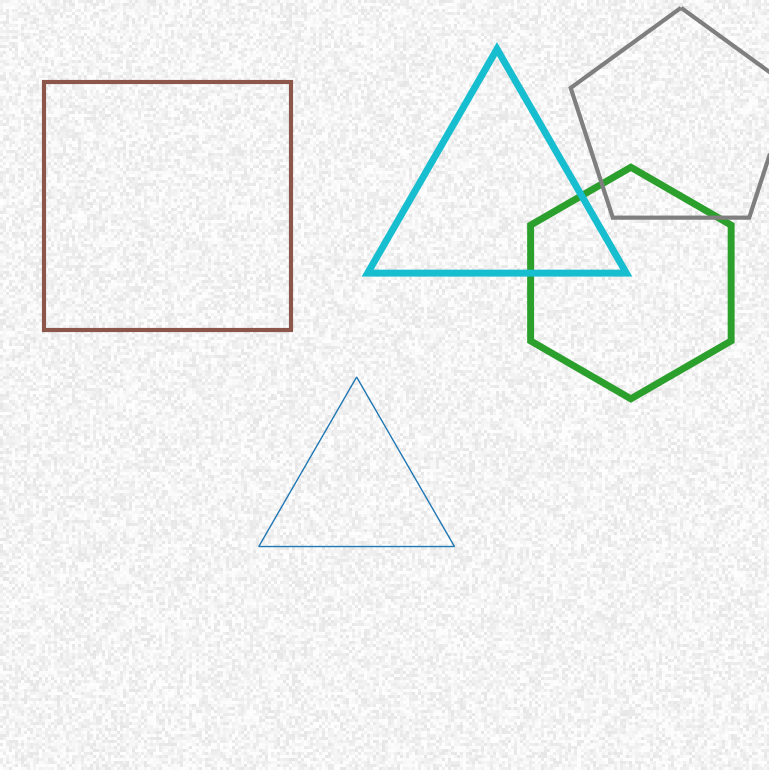[{"shape": "triangle", "thickness": 0.5, "radius": 0.73, "center": [0.463, 0.364]}, {"shape": "hexagon", "thickness": 2.5, "radius": 0.75, "center": [0.819, 0.632]}, {"shape": "square", "thickness": 1.5, "radius": 0.8, "center": [0.217, 0.732]}, {"shape": "pentagon", "thickness": 1.5, "radius": 0.75, "center": [0.884, 0.839]}, {"shape": "triangle", "thickness": 2.5, "radius": 0.97, "center": [0.645, 0.742]}]